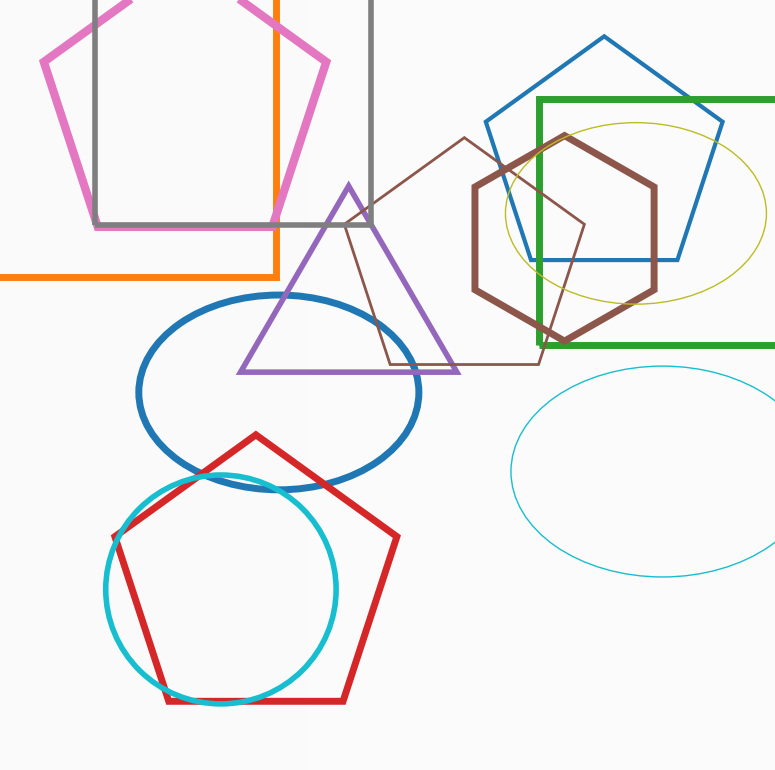[{"shape": "pentagon", "thickness": 1.5, "radius": 0.8, "center": [0.78, 0.792]}, {"shape": "oval", "thickness": 2.5, "radius": 0.9, "center": [0.36, 0.49]}, {"shape": "square", "thickness": 2.5, "radius": 0.94, "center": [0.169, 0.828]}, {"shape": "square", "thickness": 2.5, "radius": 0.8, "center": [0.855, 0.712]}, {"shape": "pentagon", "thickness": 2.5, "radius": 0.96, "center": [0.33, 0.244]}, {"shape": "triangle", "thickness": 2, "radius": 0.81, "center": [0.45, 0.597]}, {"shape": "hexagon", "thickness": 2.5, "radius": 0.67, "center": [0.728, 0.69]}, {"shape": "pentagon", "thickness": 1, "radius": 0.81, "center": [0.599, 0.658]}, {"shape": "pentagon", "thickness": 3, "radius": 0.96, "center": [0.239, 0.86]}, {"shape": "square", "thickness": 2, "radius": 0.89, "center": [0.301, 0.885]}, {"shape": "oval", "thickness": 0.5, "radius": 0.84, "center": [0.821, 0.723]}, {"shape": "oval", "thickness": 0.5, "radius": 0.98, "center": [0.855, 0.388]}, {"shape": "circle", "thickness": 2, "radius": 0.74, "center": [0.285, 0.234]}]